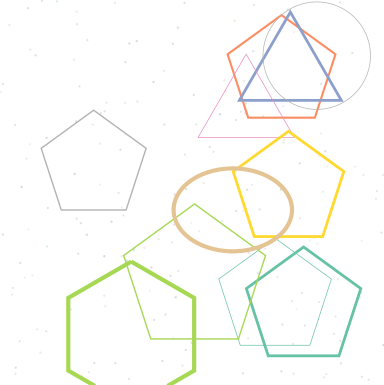[{"shape": "pentagon", "thickness": 2, "radius": 0.78, "center": [0.789, 0.202]}, {"shape": "pentagon", "thickness": 0.5, "radius": 0.77, "center": [0.714, 0.228]}, {"shape": "pentagon", "thickness": 1.5, "radius": 0.74, "center": [0.731, 0.813]}, {"shape": "triangle", "thickness": 2, "radius": 0.76, "center": [0.754, 0.816]}, {"shape": "triangle", "thickness": 0.5, "radius": 0.72, "center": [0.639, 0.715]}, {"shape": "pentagon", "thickness": 1, "radius": 0.97, "center": [0.505, 0.276]}, {"shape": "hexagon", "thickness": 3, "radius": 0.94, "center": [0.341, 0.132]}, {"shape": "pentagon", "thickness": 2, "radius": 0.76, "center": [0.749, 0.508]}, {"shape": "oval", "thickness": 3, "radius": 0.77, "center": [0.605, 0.455]}, {"shape": "circle", "thickness": 0.5, "radius": 0.7, "center": [0.823, 0.855]}, {"shape": "pentagon", "thickness": 1, "radius": 0.72, "center": [0.243, 0.57]}]